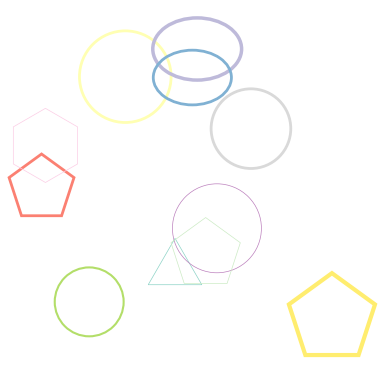[{"shape": "triangle", "thickness": 0.5, "radius": 0.4, "center": [0.455, 0.301]}, {"shape": "circle", "thickness": 2, "radius": 0.59, "center": [0.325, 0.801]}, {"shape": "oval", "thickness": 2.5, "radius": 0.58, "center": [0.512, 0.873]}, {"shape": "pentagon", "thickness": 2, "radius": 0.44, "center": [0.108, 0.511]}, {"shape": "oval", "thickness": 2, "radius": 0.51, "center": [0.5, 0.799]}, {"shape": "circle", "thickness": 1.5, "radius": 0.45, "center": [0.232, 0.216]}, {"shape": "hexagon", "thickness": 0.5, "radius": 0.48, "center": [0.118, 0.622]}, {"shape": "circle", "thickness": 2, "radius": 0.52, "center": [0.652, 0.666]}, {"shape": "circle", "thickness": 0.5, "radius": 0.58, "center": [0.563, 0.407]}, {"shape": "pentagon", "thickness": 0.5, "radius": 0.47, "center": [0.534, 0.34]}, {"shape": "pentagon", "thickness": 3, "radius": 0.59, "center": [0.862, 0.173]}]